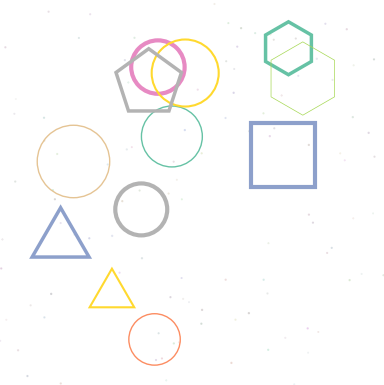[{"shape": "hexagon", "thickness": 2.5, "radius": 0.34, "center": [0.749, 0.875]}, {"shape": "circle", "thickness": 1, "radius": 0.4, "center": [0.446, 0.646]}, {"shape": "circle", "thickness": 1, "radius": 0.33, "center": [0.401, 0.118]}, {"shape": "square", "thickness": 3, "radius": 0.41, "center": [0.736, 0.597]}, {"shape": "triangle", "thickness": 2.5, "radius": 0.43, "center": [0.157, 0.375]}, {"shape": "circle", "thickness": 3, "radius": 0.35, "center": [0.41, 0.826]}, {"shape": "hexagon", "thickness": 0.5, "radius": 0.48, "center": [0.786, 0.796]}, {"shape": "triangle", "thickness": 1.5, "radius": 0.33, "center": [0.291, 0.235]}, {"shape": "circle", "thickness": 1.5, "radius": 0.44, "center": [0.481, 0.81]}, {"shape": "circle", "thickness": 1, "radius": 0.47, "center": [0.191, 0.581]}, {"shape": "circle", "thickness": 3, "radius": 0.34, "center": [0.367, 0.456]}, {"shape": "pentagon", "thickness": 2.5, "radius": 0.45, "center": [0.386, 0.784]}]